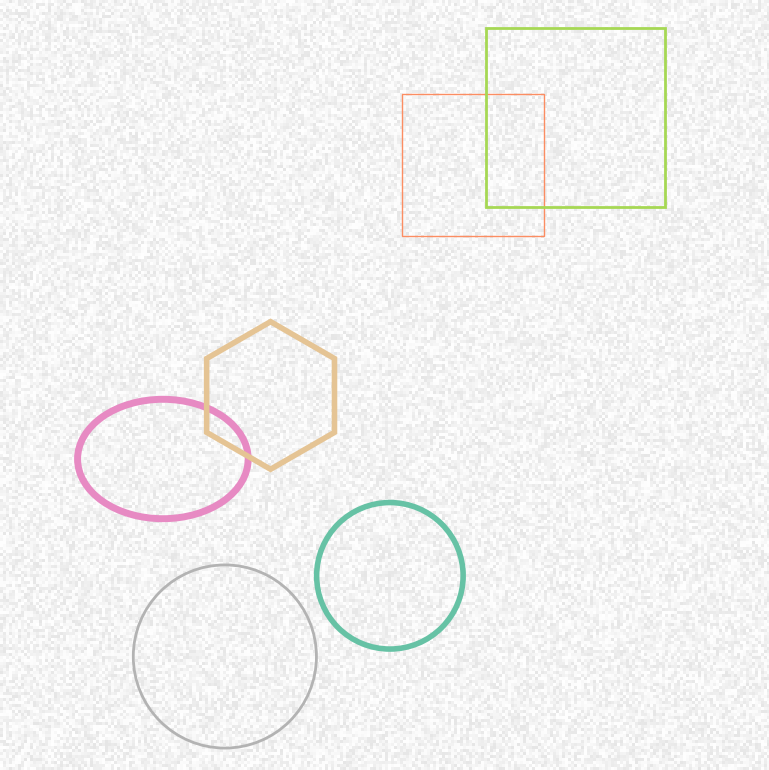[{"shape": "circle", "thickness": 2, "radius": 0.48, "center": [0.506, 0.252]}, {"shape": "square", "thickness": 0.5, "radius": 0.46, "center": [0.614, 0.786]}, {"shape": "oval", "thickness": 2.5, "radius": 0.55, "center": [0.212, 0.404]}, {"shape": "square", "thickness": 1, "radius": 0.58, "center": [0.747, 0.847]}, {"shape": "hexagon", "thickness": 2, "radius": 0.48, "center": [0.351, 0.486]}, {"shape": "circle", "thickness": 1, "radius": 0.59, "center": [0.292, 0.147]}]